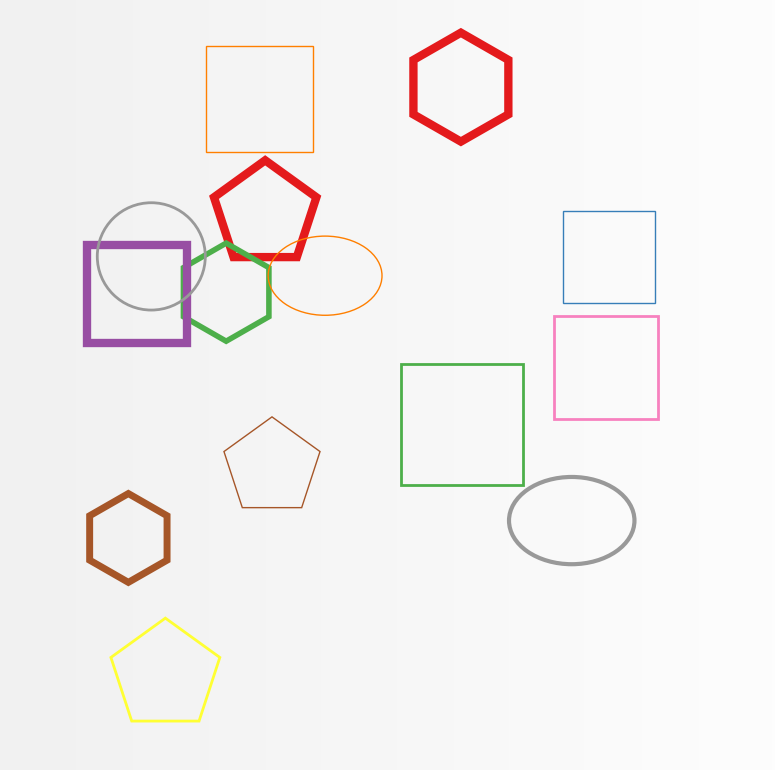[{"shape": "hexagon", "thickness": 3, "radius": 0.35, "center": [0.595, 0.887]}, {"shape": "pentagon", "thickness": 3, "radius": 0.35, "center": [0.342, 0.722]}, {"shape": "square", "thickness": 0.5, "radius": 0.3, "center": [0.786, 0.666]}, {"shape": "hexagon", "thickness": 2, "radius": 0.32, "center": [0.292, 0.621]}, {"shape": "square", "thickness": 1, "radius": 0.4, "center": [0.596, 0.449]}, {"shape": "square", "thickness": 3, "radius": 0.32, "center": [0.177, 0.618]}, {"shape": "square", "thickness": 0.5, "radius": 0.35, "center": [0.335, 0.872]}, {"shape": "oval", "thickness": 0.5, "radius": 0.37, "center": [0.419, 0.642]}, {"shape": "pentagon", "thickness": 1, "radius": 0.37, "center": [0.213, 0.123]}, {"shape": "pentagon", "thickness": 0.5, "radius": 0.33, "center": [0.351, 0.393]}, {"shape": "hexagon", "thickness": 2.5, "radius": 0.29, "center": [0.166, 0.301]}, {"shape": "square", "thickness": 1, "radius": 0.34, "center": [0.782, 0.523]}, {"shape": "circle", "thickness": 1, "radius": 0.35, "center": [0.195, 0.667]}, {"shape": "oval", "thickness": 1.5, "radius": 0.4, "center": [0.738, 0.324]}]